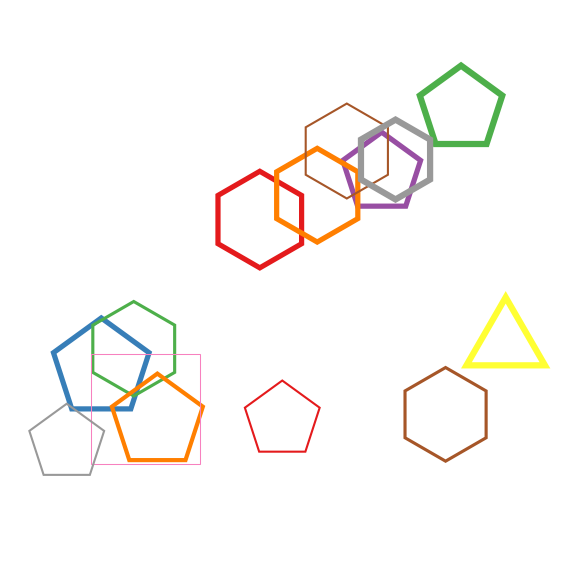[{"shape": "hexagon", "thickness": 2.5, "radius": 0.42, "center": [0.45, 0.619]}, {"shape": "pentagon", "thickness": 1, "radius": 0.34, "center": [0.489, 0.272]}, {"shape": "pentagon", "thickness": 2.5, "radius": 0.44, "center": [0.175, 0.362]}, {"shape": "pentagon", "thickness": 3, "radius": 0.38, "center": [0.798, 0.81]}, {"shape": "hexagon", "thickness": 1.5, "radius": 0.41, "center": [0.232, 0.395]}, {"shape": "pentagon", "thickness": 2.5, "radius": 0.35, "center": [0.661, 0.699]}, {"shape": "hexagon", "thickness": 2.5, "radius": 0.41, "center": [0.549, 0.661]}, {"shape": "pentagon", "thickness": 2, "radius": 0.41, "center": [0.273, 0.269]}, {"shape": "triangle", "thickness": 3, "radius": 0.39, "center": [0.876, 0.406]}, {"shape": "hexagon", "thickness": 1.5, "radius": 0.41, "center": [0.772, 0.282]}, {"shape": "hexagon", "thickness": 1, "radius": 0.41, "center": [0.601, 0.738]}, {"shape": "square", "thickness": 0.5, "radius": 0.47, "center": [0.252, 0.291]}, {"shape": "hexagon", "thickness": 3, "radius": 0.35, "center": [0.685, 0.723]}, {"shape": "pentagon", "thickness": 1, "radius": 0.34, "center": [0.116, 0.232]}]